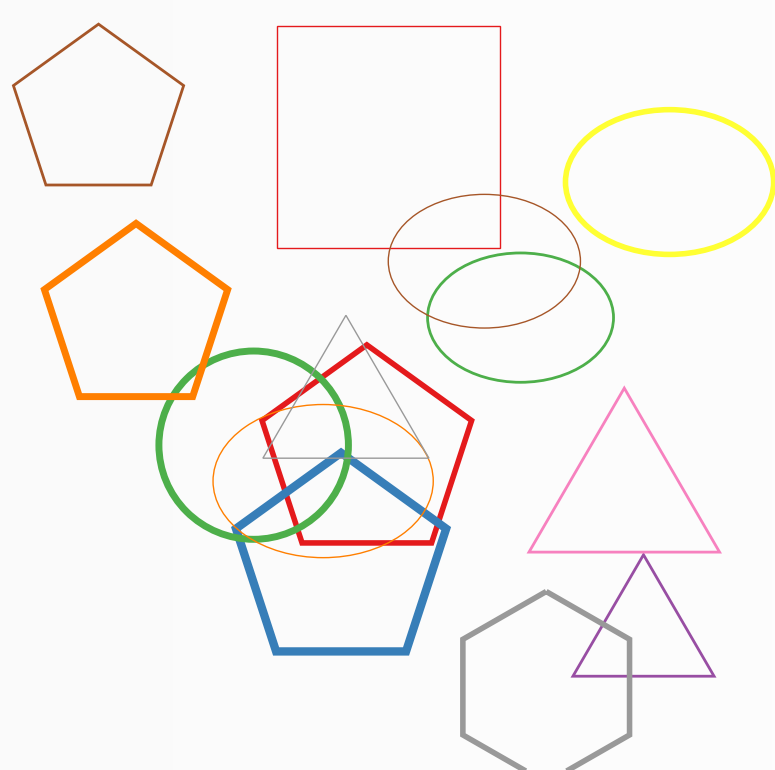[{"shape": "square", "thickness": 0.5, "radius": 0.72, "center": [0.501, 0.822]}, {"shape": "pentagon", "thickness": 2, "radius": 0.71, "center": [0.473, 0.41]}, {"shape": "pentagon", "thickness": 3, "radius": 0.71, "center": [0.44, 0.269]}, {"shape": "oval", "thickness": 1, "radius": 0.6, "center": [0.672, 0.588]}, {"shape": "circle", "thickness": 2.5, "radius": 0.61, "center": [0.327, 0.422]}, {"shape": "triangle", "thickness": 1, "radius": 0.53, "center": [0.83, 0.174]}, {"shape": "oval", "thickness": 0.5, "radius": 0.71, "center": [0.417, 0.375]}, {"shape": "pentagon", "thickness": 2.5, "radius": 0.62, "center": [0.176, 0.585]}, {"shape": "oval", "thickness": 2, "radius": 0.67, "center": [0.864, 0.764]}, {"shape": "pentagon", "thickness": 1, "radius": 0.58, "center": [0.127, 0.853]}, {"shape": "oval", "thickness": 0.5, "radius": 0.62, "center": [0.625, 0.661]}, {"shape": "triangle", "thickness": 1, "radius": 0.71, "center": [0.806, 0.354]}, {"shape": "hexagon", "thickness": 2, "radius": 0.62, "center": [0.705, 0.108]}, {"shape": "triangle", "thickness": 0.5, "radius": 0.62, "center": [0.446, 0.467]}]